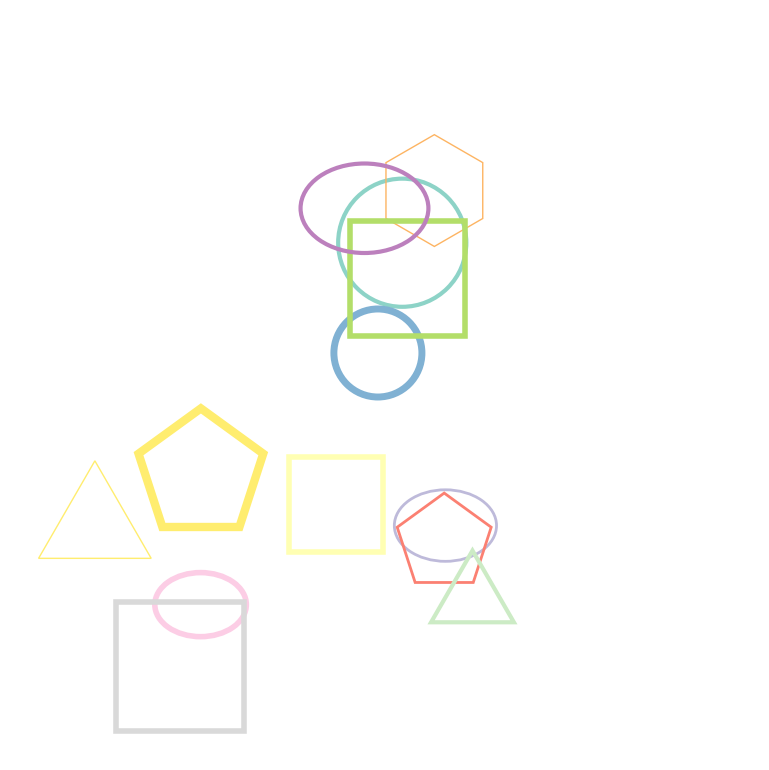[{"shape": "circle", "thickness": 1.5, "radius": 0.42, "center": [0.522, 0.685]}, {"shape": "square", "thickness": 2, "radius": 0.31, "center": [0.436, 0.345]}, {"shape": "oval", "thickness": 1, "radius": 0.33, "center": [0.578, 0.317]}, {"shape": "pentagon", "thickness": 1, "radius": 0.32, "center": [0.577, 0.295]}, {"shape": "circle", "thickness": 2.5, "radius": 0.29, "center": [0.491, 0.542]}, {"shape": "hexagon", "thickness": 0.5, "radius": 0.36, "center": [0.564, 0.753]}, {"shape": "square", "thickness": 2, "radius": 0.37, "center": [0.529, 0.639]}, {"shape": "oval", "thickness": 2, "radius": 0.3, "center": [0.26, 0.215]}, {"shape": "square", "thickness": 2, "radius": 0.42, "center": [0.233, 0.134]}, {"shape": "oval", "thickness": 1.5, "radius": 0.42, "center": [0.473, 0.73]}, {"shape": "triangle", "thickness": 1.5, "radius": 0.31, "center": [0.614, 0.223]}, {"shape": "triangle", "thickness": 0.5, "radius": 0.42, "center": [0.123, 0.317]}, {"shape": "pentagon", "thickness": 3, "radius": 0.43, "center": [0.261, 0.384]}]